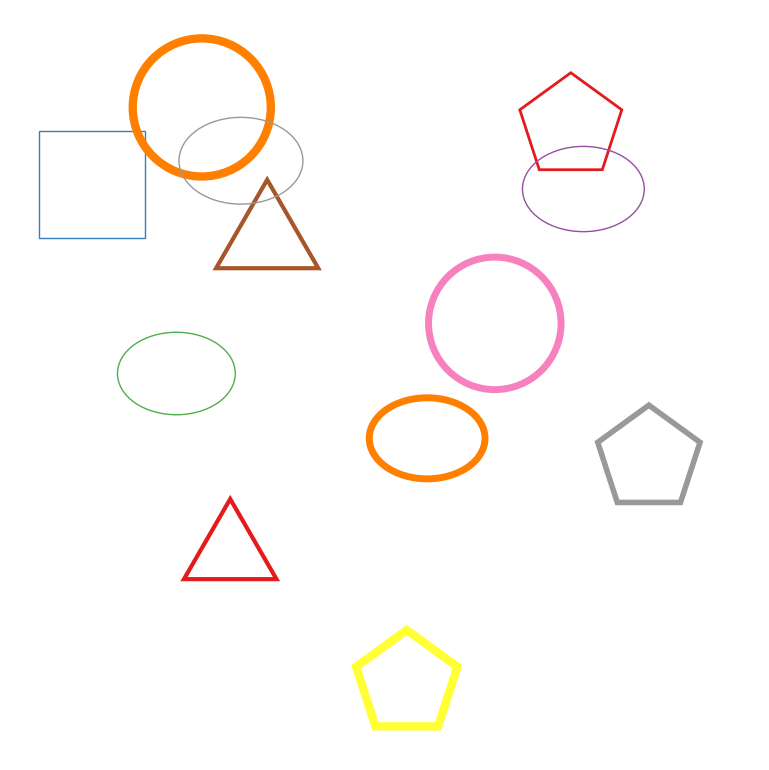[{"shape": "triangle", "thickness": 1.5, "radius": 0.35, "center": [0.299, 0.283]}, {"shape": "pentagon", "thickness": 1, "radius": 0.35, "center": [0.741, 0.836]}, {"shape": "square", "thickness": 0.5, "radius": 0.35, "center": [0.119, 0.761]}, {"shape": "oval", "thickness": 0.5, "radius": 0.38, "center": [0.229, 0.515]}, {"shape": "oval", "thickness": 0.5, "radius": 0.4, "center": [0.758, 0.755]}, {"shape": "circle", "thickness": 3, "radius": 0.45, "center": [0.262, 0.86]}, {"shape": "oval", "thickness": 2.5, "radius": 0.38, "center": [0.555, 0.431]}, {"shape": "pentagon", "thickness": 3, "radius": 0.35, "center": [0.528, 0.113]}, {"shape": "triangle", "thickness": 1.5, "radius": 0.38, "center": [0.347, 0.69]}, {"shape": "circle", "thickness": 2.5, "radius": 0.43, "center": [0.643, 0.58]}, {"shape": "pentagon", "thickness": 2, "radius": 0.35, "center": [0.843, 0.404]}, {"shape": "oval", "thickness": 0.5, "radius": 0.4, "center": [0.313, 0.791]}]